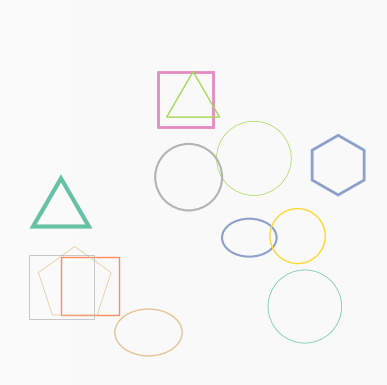[{"shape": "triangle", "thickness": 3, "radius": 0.42, "center": [0.157, 0.453]}, {"shape": "circle", "thickness": 0.5, "radius": 0.48, "center": [0.787, 0.204]}, {"shape": "square", "thickness": 1, "radius": 0.37, "center": [0.231, 0.257]}, {"shape": "oval", "thickness": 1.5, "radius": 0.35, "center": [0.643, 0.383]}, {"shape": "hexagon", "thickness": 2, "radius": 0.39, "center": [0.873, 0.571]}, {"shape": "square", "thickness": 2, "radius": 0.36, "center": [0.478, 0.741]}, {"shape": "circle", "thickness": 0.5, "radius": 0.48, "center": [0.655, 0.589]}, {"shape": "triangle", "thickness": 1, "radius": 0.39, "center": [0.498, 0.735]}, {"shape": "circle", "thickness": 1, "radius": 0.36, "center": [0.768, 0.387]}, {"shape": "oval", "thickness": 1, "radius": 0.43, "center": [0.383, 0.136]}, {"shape": "pentagon", "thickness": 0.5, "radius": 0.49, "center": [0.193, 0.261]}, {"shape": "circle", "thickness": 1.5, "radius": 0.43, "center": [0.487, 0.54]}, {"shape": "square", "thickness": 0.5, "radius": 0.42, "center": [0.159, 0.255]}]